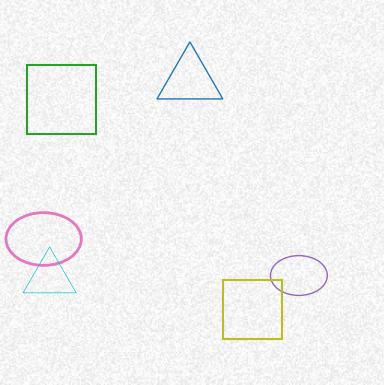[{"shape": "triangle", "thickness": 1, "radius": 0.49, "center": [0.493, 0.792]}, {"shape": "square", "thickness": 1.5, "radius": 0.45, "center": [0.159, 0.742]}, {"shape": "oval", "thickness": 1, "radius": 0.37, "center": [0.776, 0.284]}, {"shape": "oval", "thickness": 2, "radius": 0.49, "center": [0.113, 0.379]}, {"shape": "square", "thickness": 1.5, "radius": 0.38, "center": [0.656, 0.196]}, {"shape": "triangle", "thickness": 0.5, "radius": 0.4, "center": [0.129, 0.279]}]